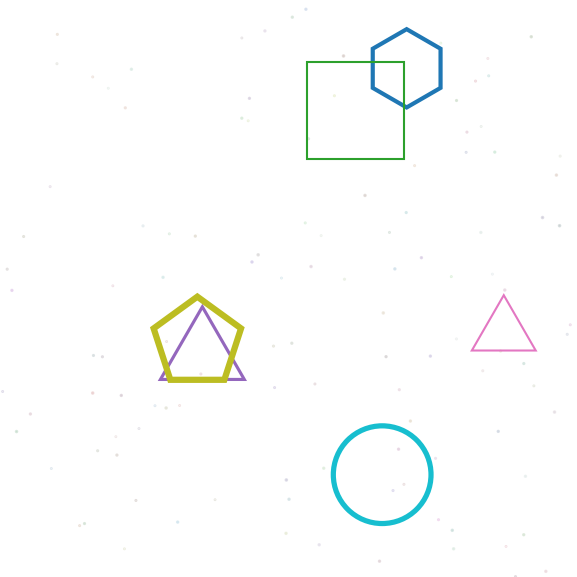[{"shape": "hexagon", "thickness": 2, "radius": 0.34, "center": [0.704, 0.881]}, {"shape": "square", "thickness": 1, "radius": 0.42, "center": [0.615, 0.808]}, {"shape": "triangle", "thickness": 1.5, "radius": 0.42, "center": [0.35, 0.384]}, {"shape": "triangle", "thickness": 1, "radius": 0.32, "center": [0.872, 0.424]}, {"shape": "pentagon", "thickness": 3, "radius": 0.4, "center": [0.342, 0.406]}, {"shape": "circle", "thickness": 2.5, "radius": 0.42, "center": [0.662, 0.177]}]